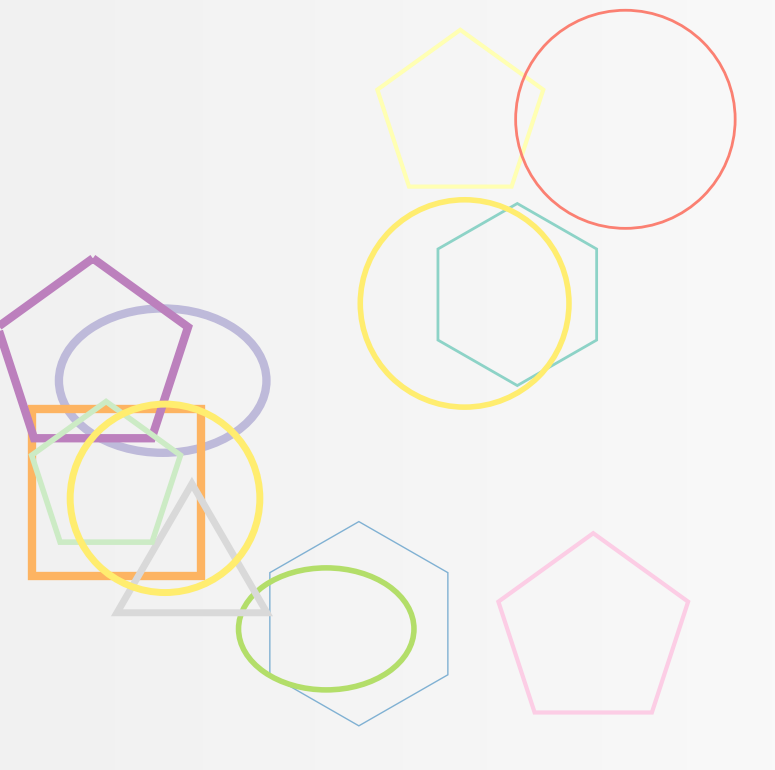[{"shape": "hexagon", "thickness": 1, "radius": 0.59, "center": [0.667, 0.617]}, {"shape": "pentagon", "thickness": 1.5, "radius": 0.56, "center": [0.594, 0.849]}, {"shape": "oval", "thickness": 3, "radius": 0.67, "center": [0.21, 0.506]}, {"shape": "circle", "thickness": 1, "radius": 0.71, "center": [0.807, 0.845]}, {"shape": "hexagon", "thickness": 0.5, "radius": 0.66, "center": [0.463, 0.19]}, {"shape": "square", "thickness": 3, "radius": 0.54, "center": [0.15, 0.36]}, {"shape": "oval", "thickness": 2, "radius": 0.57, "center": [0.421, 0.183]}, {"shape": "pentagon", "thickness": 1.5, "radius": 0.64, "center": [0.765, 0.179]}, {"shape": "triangle", "thickness": 2.5, "radius": 0.56, "center": [0.248, 0.26]}, {"shape": "pentagon", "thickness": 3, "radius": 0.65, "center": [0.12, 0.535]}, {"shape": "pentagon", "thickness": 2, "radius": 0.5, "center": [0.137, 0.378]}, {"shape": "circle", "thickness": 2.5, "radius": 0.61, "center": [0.213, 0.353]}, {"shape": "circle", "thickness": 2, "radius": 0.67, "center": [0.6, 0.606]}]